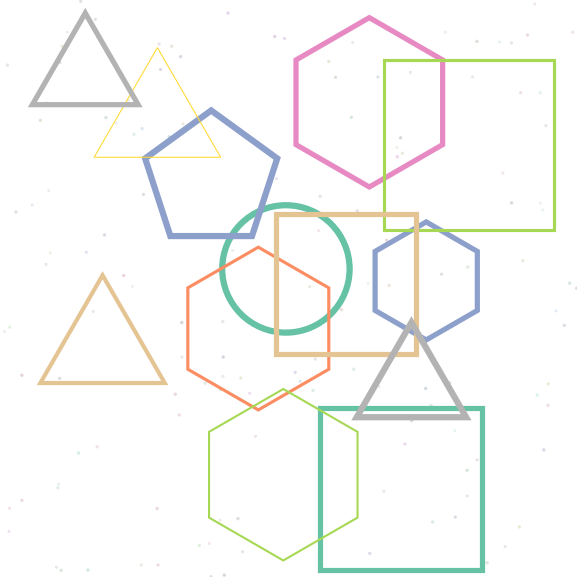[{"shape": "square", "thickness": 2.5, "radius": 0.7, "center": [0.695, 0.153]}, {"shape": "circle", "thickness": 3, "radius": 0.55, "center": [0.495, 0.533]}, {"shape": "hexagon", "thickness": 1.5, "radius": 0.7, "center": [0.447, 0.43]}, {"shape": "hexagon", "thickness": 2.5, "radius": 0.51, "center": [0.738, 0.513]}, {"shape": "pentagon", "thickness": 3, "radius": 0.6, "center": [0.366, 0.688]}, {"shape": "hexagon", "thickness": 2.5, "radius": 0.73, "center": [0.64, 0.822]}, {"shape": "square", "thickness": 1.5, "radius": 0.74, "center": [0.813, 0.748]}, {"shape": "hexagon", "thickness": 1, "radius": 0.74, "center": [0.491, 0.177]}, {"shape": "triangle", "thickness": 0.5, "radius": 0.63, "center": [0.273, 0.79]}, {"shape": "square", "thickness": 2.5, "radius": 0.61, "center": [0.599, 0.508]}, {"shape": "triangle", "thickness": 2, "radius": 0.62, "center": [0.178, 0.398]}, {"shape": "triangle", "thickness": 2.5, "radius": 0.53, "center": [0.148, 0.871]}, {"shape": "triangle", "thickness": 3, "radius": 0.55, "center": [0.712, 0.331]}]